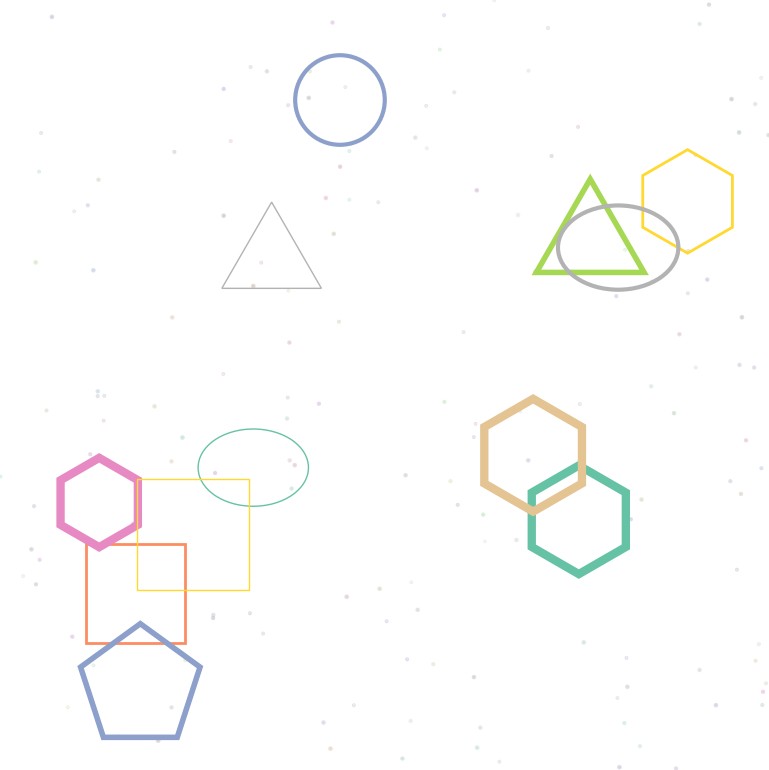[{"shape": "hexagon", "thickness": 3, "radius": 0.35, "center": [0.752, 0.325]}, {"shape": "oval", "thickness": 0.5, "radius": 0.36, "center": [0.329, 0.393]}, {"shape": "square", "thickness": 1, "radius": 0.32, "center": [0.176, 0.23]}, {"shape": "circle", "thickness": 1.5, "radius": 0.29, "center": [0.442, 0.87]}, {"shape": "pentagon", "thickness": 2, "radius": 0.41, "center": [0.182, 0.108]}, {"shape": "hexagon", "thickness": 3, "radius": 0.29, "center": [0.129, 0.347]}, {"shape": "triangle", "thickness": 2, "radius": 0.4, "center": [0.767, 0.687]}, {"shape": "hexagon", "thickness": 1, "radius": 0.34, "center": [0.893, 0.738]}, {"shape": "square", "thickness": 0.5, "radius": 0.36, "center": [0.251, 0.306]}, {"shape": "hexagon", "thickness": 3, "radius": 0.37, "center": [0.692, 0.409]}, {"shape": "oval", "thickness": 1.5, "radius": 0.39, "center": [0.803, 0.678]}, {"shape": "triangle", "thickness": 0.5, "radius": 0.37, "center": [0.353, 0.663]}]